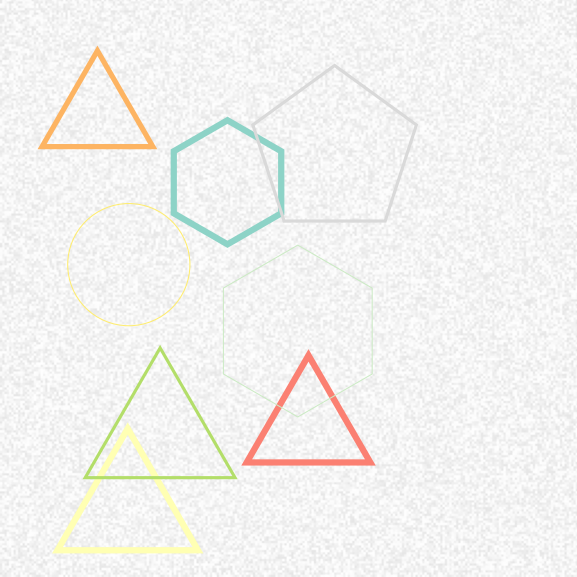[{"shape": "hexagon", "thickness": 3, "radius": 0.54, "center": [0.394, 0.683]}, {"shape": "triangle", "thickness": 3, "radius": 0.7, "center": [0.221, 0.117]}, {"shape": "triangle", "thickness": 3, "radius": 0.62, "center": [0.534, 0.26]}, {"shape": "triangle", "thickness": 2.5, "radius": 0.55, "center": [0.169, 0.801]}, {"shape": "triangle", "thickness": 1.5, "radius": 0.75, "center": [0.277, 0.247]}, {"shape": "pentagon", "thickness": 1.5, "radius": 0.74, "center": [0.579, 0.737]}, {"shape": "hexagon", "thickness": 0.5, "radius": 0.74, "center": [0.516, 0.426]}, {"shape": "circle", "thickness": 0.5, "radius": 0.53, "center": [0.223, 0.541]}]